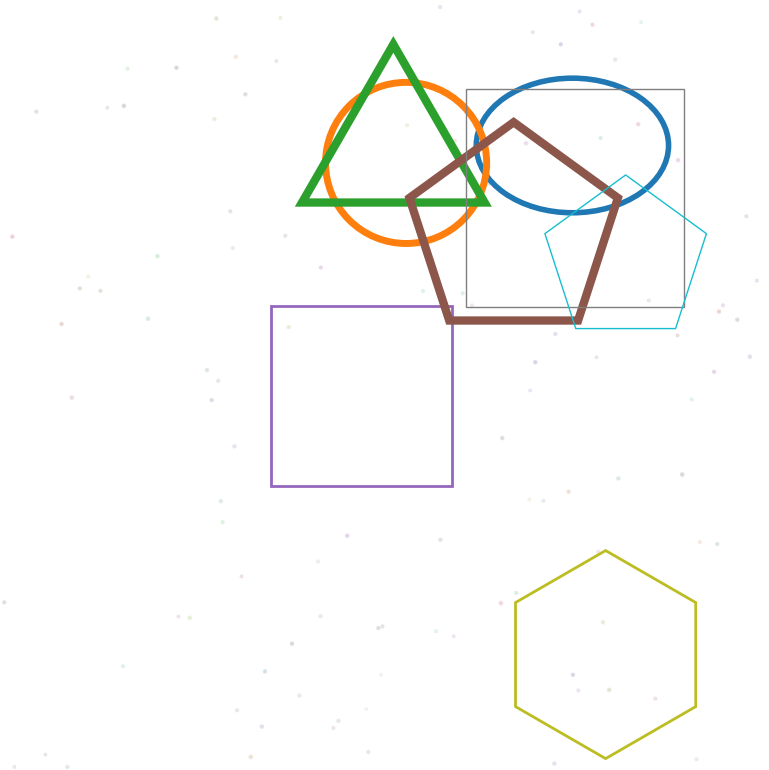[{"shape": "oval", "thickness": 2, "radius": 0.62, "center": [0.743, 0.811]}, {"shape": "circle", "thickness": 2.5, "radius": 0.52, "center": [0.527, 0.788]}, {"shape": "triangle", "thickness": 3, "radius": 0.68, "center": [0.511, 0.805]}, {"shape": "square", "thickness": 1, "radius": 0.59, "center": [0.469, 0.486]}, {"shape": "pentagon", "thickness": 3, "radius": 0.71, "center": [0.667, 0.699]}, {"shape": "square", "thickness": 0.5, "radius": 0.71, "center": [0.747, 0.743]}, {"shape": "hexagon", "thickness": 1, "radius": 0.68, "center": [0.787, 0.15]}, {"shape": "pentagon", "thickness": 0.5, "radius": 0.55, "center": [0.813, 0.662]}]